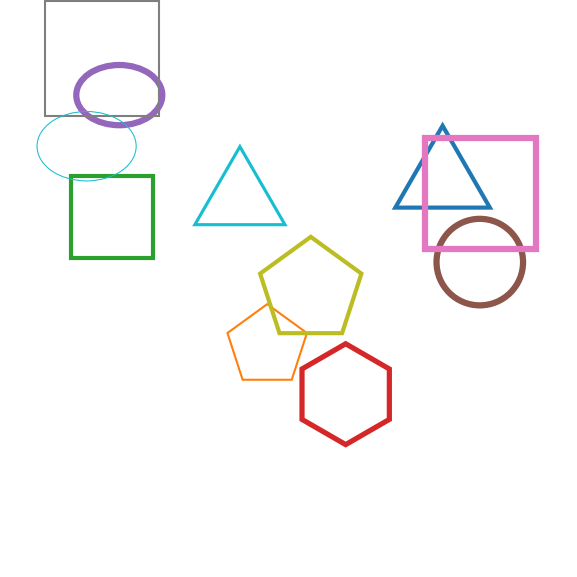[{"shape": "triangle", "thickness": 2, "radius": 0.47, "center": [0.766, 0.687]}, {"shape": "pentagon", "thickness": 1, "radius": 0.36, "center": [0.463, 0.4]}, {"shape": "square", "thickness": 2, "radius": 0.36, "center": [0.194, 0.623]}, {"shape": "hexagon", "thickness": 2.5, "radius": 0.44, "center": [0.599, 0.317]}, {"shape": "oval", "thickness": 3, "radius": 0.37, "center": [0.207, 0.834]}, {"shape": "circle", "thickness": 3, "radius": 0.37, "center": [0.831, 0.545]}, {"shape": "square", "thickness": 3, "radius": 0.48, "center": [0.832, 0.665]}, {"shape": "square", "thickness": 1, "radius": 0.5, "center": [0.177, 0.898]}, {"shape": "pentagon", "thickness": 2, "radius": 0.46, "center": [0.538, 0.497]}, {"shape": "triangle", "thickness": 1.5, "radius": 0.45, "center": [0.415, 0.655]}, {"shape": "oval", "thickness": 0.5, "radius": 0.43, "center": [0.15, 0.746]}]